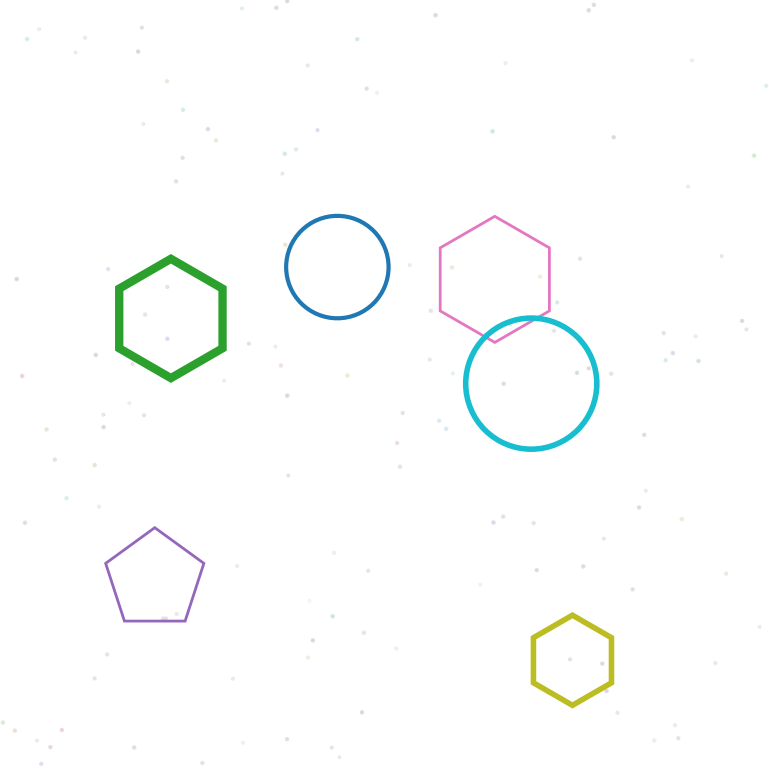[{"shape": "circle", "thickness": 1.5, "radius": 0.33, "center": [0.438, 0.653]}, {"shape": "hexagon", "thickness": 3, "radius": 0.39, "center": [0.222, 0.586]}, {"shape": "pentagon", "thickness": 1, "radius": 0.34, "center": [0.201, 0.248]}, {"shape": "hexagon", "thickness": 1, "radius": 0.41, "center": [0.643, 0.637]}, {"shape": "hexagon", "thickness": 2, "radius": 0.29, "center": [0.743, 0.143]}, {"shape": "circle", "thickness": 2, "radius": 0.43, "center": [0.69, 0.502]}]